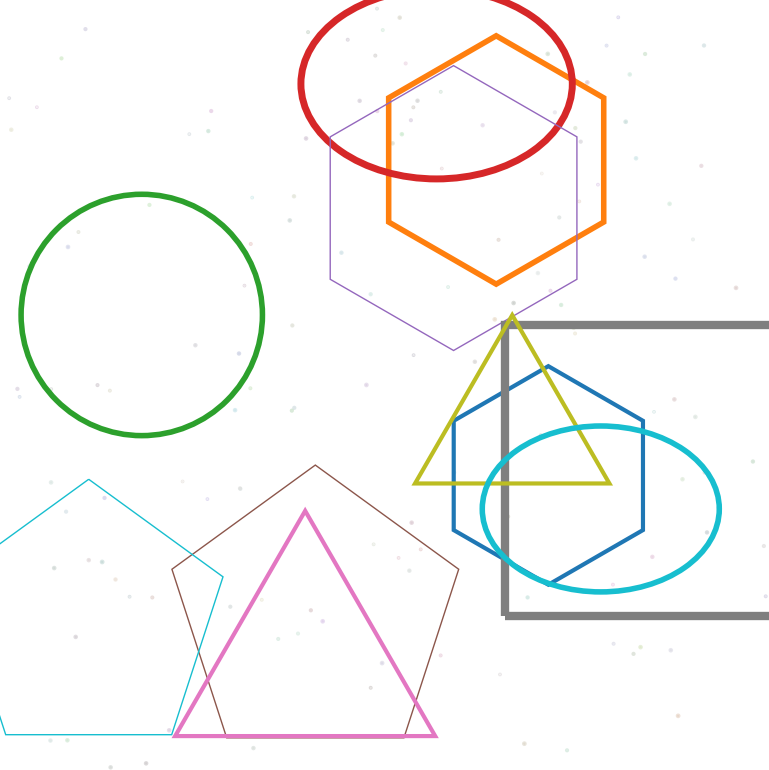[{"shape": "hexagon", "thickness": 1.5, "radius": 0.71, "center": [0.712, 0.383]}, {"shape": "hexagon", "thickness": 2, "radius": 0.81, "center": [0.644, 0.792]}, {"shape": "circle", "thickness": 2, "radius": 0.78, "center": [0.184, 0.591]}, {"shape": "oval", "thickness": 2.5, "radius": 0.88, "center": [0.567, 0.891]}, {"shape": "hexagon", "thickness": 0.5, "radius": 0.92, "center": [0.589, 0.73]}, {"shape": "pentagon", "thickness": 0.5, "radius": 0.98, "center": [0.409, 0.2]}, {"shape": "triangle", "thickness": 1.5, "radius": 0.97, "center": [0.396, 0.142]}, {"shape": "square", "thickness": 3, "radius": 0.95, "center": [0.845, 0.389]}, {"shape": "triangle", "thickness": 1.5, "radius": 0.73, "center": [0.665, 0.445]}, {"shape": "pentagon", "thickness": 0.5, "radius": 0.92, "center": [0.115, 0.194]}, {"shape": "oval", "thickness": 2, "radius": 0.77, "center": [0.78, 0.339]}]